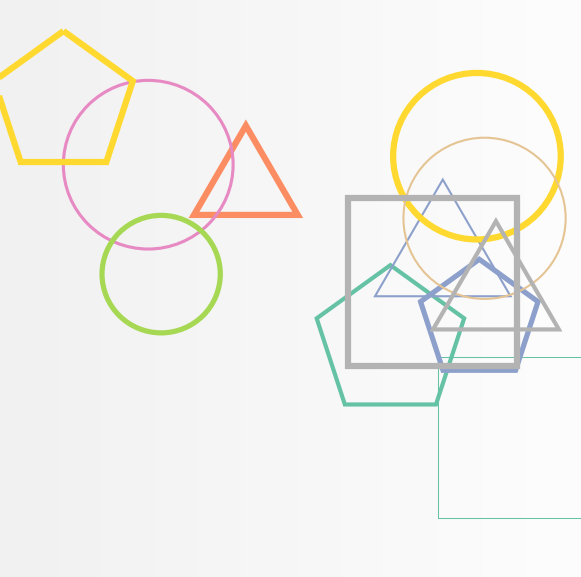[{"shape": "pentagon", "thickness": 2, "radius": 0.67, "center": [0.672, 0.407]}, {"shape": "square", "thickness": 0.5, "radius": 0.7, "center": [0.893, 0.241]}, {"shape": "triangle", "thickness": 3, "radius": 0.52, "center": [0.423, 0.679]}, {"shape": "triangle", "thickness": 1, "radius": 0.67, "center": [0.762, 0.553]}, {"shape": "pentagon", "thickness": 2.5, "radius": 0.53, "center": [0.825, 0.444]}, {"shape": "circle", "thickness": 1.5, "radius": 0.73, "center": [0.255, 0.714]}, {"shape": "circle", "thickness": 2.5, "radius": 0.51, "center": [0.277, 0.524]}, {"shape": "circle", "thickness": 3, "radius": 0.72, "center": [0.821, 0.729]}, {"shape": "pentagon", "thickness": 3, "radius": 0.63, "center": [0.109, 0.82]}, {"shape": "circle", "thickness": 1, "radius": 0.7, "center": [0.834, 0.621]}, {"shape": "triangle", "thickness": 2, "radius": 0.62, "center": [0.853, 0.491]}, {"shape": "square", "thickness": 3, "radius": 0.73, "center": [0.744, 0.51]}]